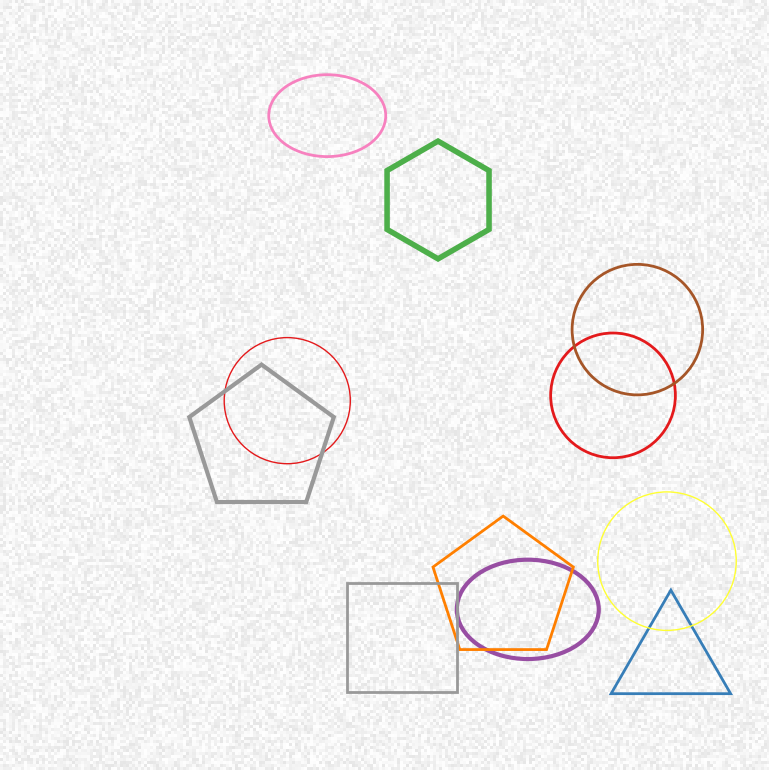[{"shape": "circle", "thickness": 0.5, "radius": 0.41, "center": [0.373, 0.48]}, {"shape": "circle", "thickness": 1, "radius": 0.4, "center": [0.796, 0.487]}, {"shape": "triangle", "thickness": 1, "radius": 0.45, "center": [0.871, 0.144]}, {"shape": "hexagon", "thickness": 2, "radius": 0.38, "center": [0.569, 0.74]}, {"shape": "oval", "thickness": 1.5, "radius": 0.46, "center": [0.685, 0.209]}, {"shape": "pentagon", "thickness": 1, "radius": 0.48, "center": [0.653, 0.234]}, {"shape": "circle", "thickness": 0.5, "radius": 0.45, "center": [0.866, 0.271]}, {"shape": "circle", "thickness": 1, "radius": 0.42, "center": [0.828, 0.572]}, {"shape": "oval", "thickness": 1, "radius": 0.38, "center": [0.425, 0.85]}, {"shape": "square", "thickness": 1, "radius": 0.36, "center": [0.522, 0.172]}, {"shape": "pentagon", "thickness": 1.5, "radius": 0.49, "center": [0.34, 0.428]}]